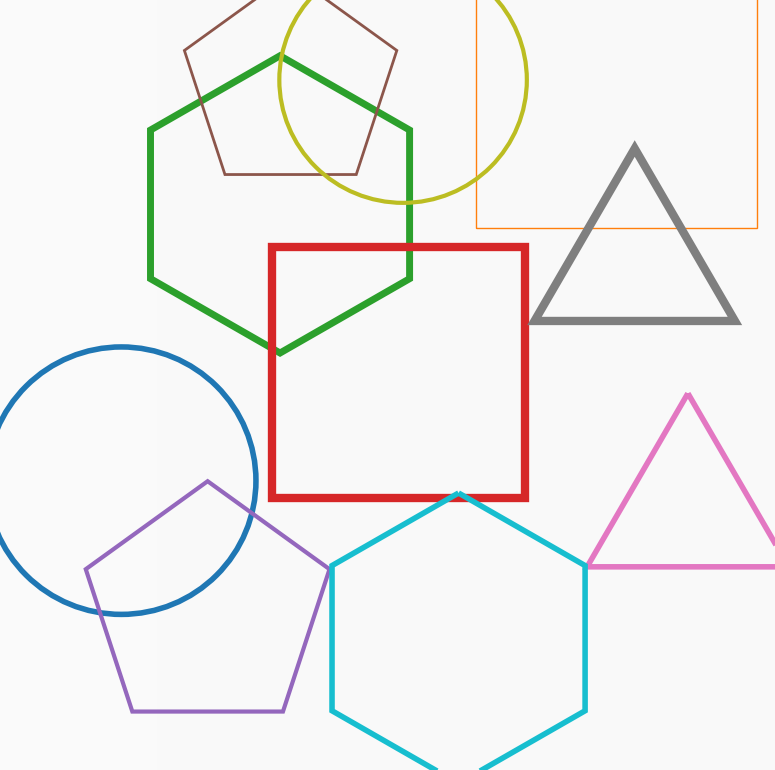[{"shape": "circle", "thickness": 2, "radius": 0.87, "center": [0.157, 0.376]}, {"shape": "square", "thickness": 0.5, "radius": 0.91, "center": [0.795, 0.885]}, {"shape": "hexagon", "thickness": 2.5, "radius": 0.97, "center": [0.361, 0.735]}, {"shape": "square", "thickness": 3, "radius": 0.82, "center": [0.514, 0.516]}, {"shape": "pentagon", "thickness": 1.5, "radius": 0.83, "center": [0.268, 0.21]}, {"shape": "pentagon", "thickness": 1, "radius": 0.72, "center": [0.375, 0.89]}, {"shape": "triangle", "thickness": 2, "radius": 0.75, "center": [0.888, 0.339]}, {"shape": "triangle", "thickness": 3, "radius": 0.75, "center": [0.819, 0.658]}, {"shape": "circle", "thickness": 1.5, "radius": 0.8, "center": [0.52, 0.896]}, {"shape": "hexagon", "thickness": 2, "radius": 0.94, "center": [0.592, 0.171]}]